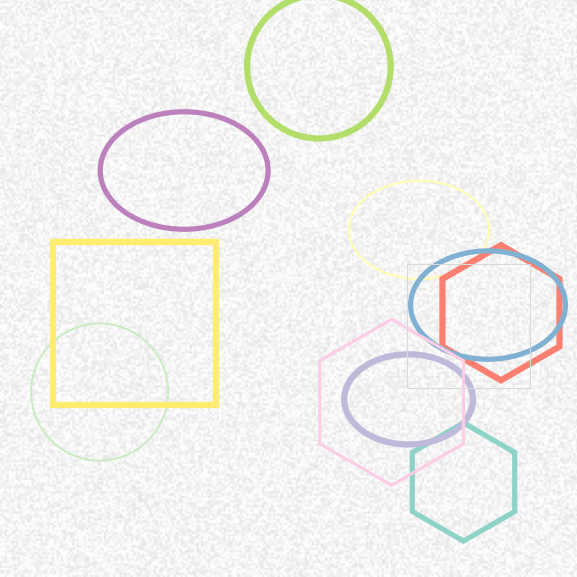[{"shape": "hexagon", "thickness": 2.5, "radius": 0.51, "center": [0.803, 0.165]}, {"shape": "oval", "thickness": 1, "radius": 0.61, "center": [0.726, 0.601]}, {"shape": "oval", "thickness": 3, "radius": 0.56, "center": [0.707, 0.308]}, {"shape": "hexagon", "thickness": 3, "radius": 0.59, "center": [0.867, 0.458]}, {"shape": "oval", "thickness": 2.5, "radius": 0.67, "center": [0.845, 0.471]}, {"shape": "circle", "thickness": 3, "radius": 0.62, "center": [0.552, 0.884]}, {"shape": "hexagon", "thickness": 1.5, "radius": 0.72, "center": [0.678, 0.303]}, {"shape": "square", "thickness": 0.5, "radius": 0.53, "center": [0.812, 0.434]}, {"shape": "oval", "thickness": 2.5, "radius": 0.73, "center": [0.319, 0.704]}, {"shape": "circle", "thickness": 1, "radius": 0.59, "center": [0.173, 0.32]}, {"shape": "square", "thickness": 3, "radius": 0.71, "center": [0.233, 0.439]}]